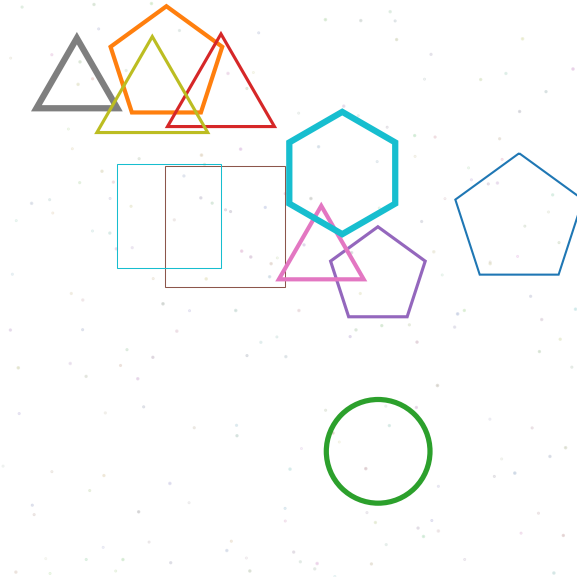[{"shape": "pentagon", "thickness": 1, "radius": 0.58, "center": [0.899, 0.618]}, {"shape": "pentagon", "thickness": 2, "radius": 0.51, "center": [0.288, 0.887]}, {"shape": "circle", "thickness": 2.5, "radius": 0.45, "center": [0.655, 0.218]}, {"shape": "triangle", "thickness": 1.5, "radius": 0.53, "center": [0.383, 0.833]}, {"shape": "pentagon", "thickness": 1.5, "radius": 0.43, "center": [0.654, 0.52]}, {"shape": "square", "thickness": 0.5, "radius": 0.52, "center": [0.39, 0.607]}, {"shape": "triangle", "thickness": 2, "radius": 0.42, "center": [0.556, 0.558]}, {"shape": "triangle", "thickness": 3, "radius": 0.4, "center": [0.133, 0.852]}, {"shape": "triangle", "thickness": 1.5, "radius": 0.55, "center": [0.264, 0.825]}, {"shape": "hexagon", "thickness": 3, "radius": 0.53, "center": [0.593, 0.7]}, {"shape": "square", "thickness": 0.5, "radius": 0.45, "center": [0.293, 0.625]}]